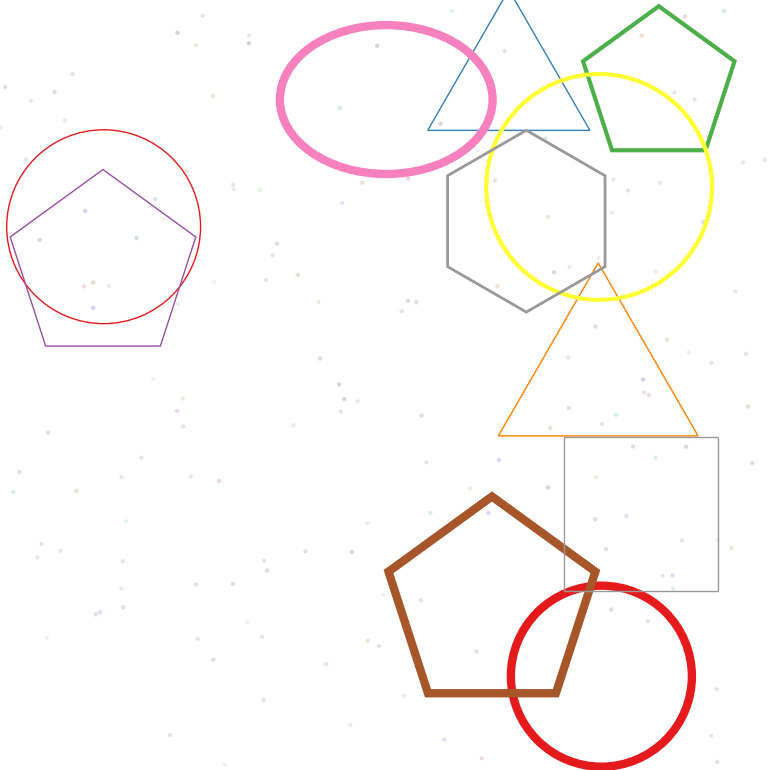[{"shape": "circle", "thickness": 3, "radius": 0.59, "center": [0.781, 0.122]}, {"shape": "circle", "thickness": 0.5, "radius": 0.63, "center": [0.135, 0.706]}, {"shape": "triangle", "thickness": 0.5, "radius": 0.61, "center": [0.661, 0.892]}, {"shape": "pentagon", "thickness": 1.5, "radius": 0.52, "center": [0.856, 0.889]}, {"shape": "pentagon", "thickness": 0.5, "radius": 0.63, "center": [0.134, 0.653]}, {"shape": "triangle", "thickness": 0.5, "radius": 0.75, "center": [0.777, 0.509]}, {"shape": "circle", "thickness": 1.5, "radius": 0.73, "center": [0.778, 0.757]}, {"shape": "pentagon", "thickness": 3, "radius": 0.71, "center": [0.639, 0.214]}, {"shape": "oval", "thickness": 3, "radius": 0.69, "center": [0.502, 0.871]}, {"shape": "hexagon", "thickness": 1, "radius": 0.59, "center": [0.684, 0.713]}, {"shape": "square", "thickness": 0.5, "radius": 0.5, "center": [0.833, 0.333]}]